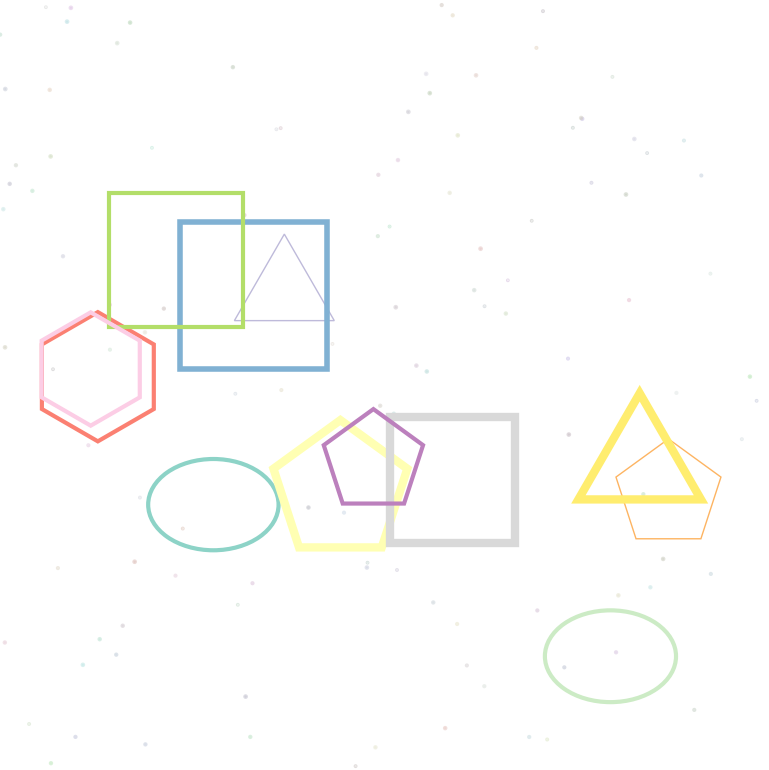[{"shape": "oval", "thickness": 1.5, "radius": 0.42, "center": [0.277, 0.345]}, {"shape": "pentagon", "thickness": 3, "radius": 0.46, "center": [0.442, 0.363]}, {"shape": "triangle", "thickness": 0.5, "radius": 0.37, "center": [0.369, 0.621]}, {"shape": "hexagon", "thickness": 1.5, "radius": 0.42, "center": [0.127, 0.511]}, {"shape": "square", "thickness": 2, "radius": 0.48, "center": [0.329, 0.616]}, {"shape": "pentagon", "thickness": 0.5, "radius": 0.36, "center": [0.868, 0.358]}, {"shape": "square", "thickness": 1.5, "radius": 0.44, "center": [0.229, 0.662]}, {"shape": "hexagon", "thickness": 1.5, "radius": 0.37, "center": [0.118, 0.521]}, {"shape": "square", "thickness": 3, "radius": 0.41, "center": [0.588, 0.377]}, {"shape": "pentagon", "thickness": 1.5, "radius": 0.34, "center": [0.485, 0.401]}, {"shape": "oval", "thickness": 1.5, "radius": 0.43, "center": [0.793, 0.148]}, {"shape": "triangle", "thickness": 3, "radius": 0.46, "center": [0.831, 0.397]}]